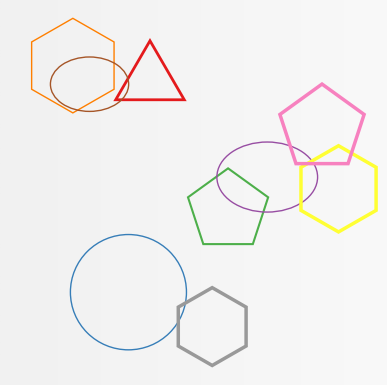[{"shape": "triangle", "thickness": 2, "radius": 0.51, "center": [0.387, 0.792]}, {"shape": "circle", "thickness": 1, "radius": 0.75, "center": [0.331, 0.241]}, {"shape": "pentagon", "thickness": 1.5, "radius": 0.54, "center": [0.589, 0.454]}, {"shape": "oval", "thickness": 1, "radius": 0.65, "center": [0.69, 0.54]}, {"shape": "hexagon", "thickness": 1, "radius": 0.61, "center": [0.188, 0.83]}, {"shape": "hexagon", "thickness": 2.5, "radius": 0.56, "center": [0.874, 0.51]}, {"shape": "oval", "thickness": 1, "radius": 0.5, "center": [0.231, 0.781]}, {"shape": "pentagon", "thickness": 2.5, "radius": 0.57, "center": [0.831, 0.667]}, {"shape": "hexagon", "thickness": 2.5, "radius": 0.51, "center": [0.548, 0.152]}]